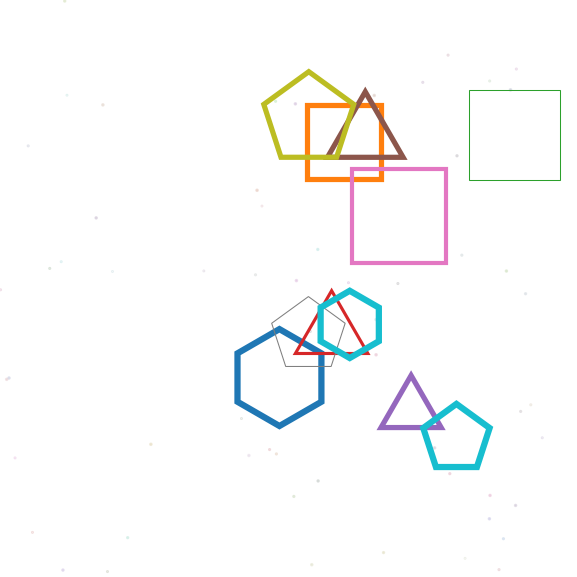[{"shape": "hexagon", "thickness": 3, "radius": 0.42, "center": [0.484, 0.345]}, {"shape": "square", "thickness": 2.5, "radius": 0.32, "center": [0.596, 0.753]}, {"shape": "square", "thickness": 0.5, "radius": 0.39, "center": [0.891, 0.765]}, {"shape": "triangle", "thickness": 1.5, "radius": 0.36, "center": [0.574, 0.423]}, {"shape": "triangle", "thickness": 2.5, "radius": 0.3, "center": [0.712, 0.289]}, {"shape": "triangle", "thickness": 2.5, "radius": 0.38, "center": [0.633, 0.765]}, {"shape": "square", "thickness": 2, "radius": 0.41, "center": [0.691, 0.625]}, {"shape": "pentagon", "thickness": 0.5, "radius": 0.33, "center": [0.534, 0.419]}, {"shape": "pentagon", "thickness": 2.5, "radius": 0.41, "center": [0.535, 0.793]}, {"shape": "hexagon", "thickness": 3, "radius": 0.29, "center": [0.606, 0.437]}, {"shape": "pentagon", "thickness": 3, "radius": 0.3, "center": [0.79, 0.239]}]